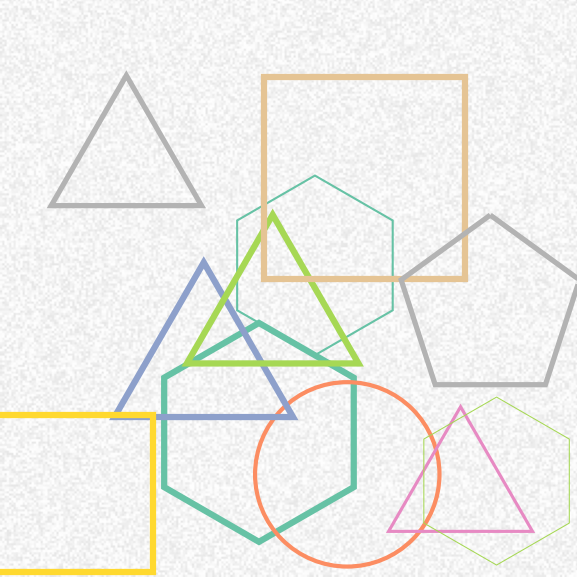[{"shape": "hexagon", "thickness": 1, "radius": 0.78, "center": [0.545, 0.54]}, {"shape": "hexagon", "thickness": 3, "radius": 0.95, "center": [0.448, 0.25]}, {"shape": "circle", "thickness": 2, "radius": 0.8, "center": [0.601, 0.178]}, {"shape": "triangle", "thickness": 3, "radius": 0.89, "center": [0.353, 0.366]}, {"shape": "triangle", "thickness": 1.5, "radius": 0.72, "center": [0.797, 0.151]}, {"shape": "hexagon", "thickness": 0.5, "radius": 0.73, "center": [0.86, 0.166]}, {"shape": "triangle", "thickness": 3, "radius": 0.86, "center": [0.472, 0.456]}, {"shape": "square", "thickness": 3, "radius": 0.68, "center": [0.13, 0.145]}, {"shape": "square", "thickness": 3, "radius": 0.87, "center": [0.631, 0.691]}, {"shape": "triangle", "thickness": 2.5, "radius": 0.75, "center": [0.219, 0.718]}, {"shape": "pentagon", "thickness": 2.5, "radius": 0.81, "center": [0.849, 0.464]}]